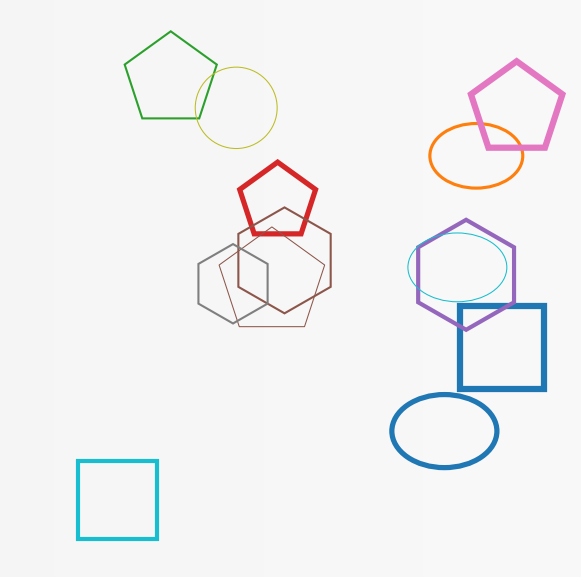[{"shape": "oval", "thickness": 2.5, "radius": 0.45, "center": [0.765, 0.253]}, {"shape": "square", "thickness": 3, "radius": 0.36, "center": [0.864, 0.397]}, {"shape": "oval", "thickness": 1.5, "radius": 0.4, "center": [0.819, 0.729]}, {"shape": "pentagon", "thickness": 1, "radius": 0.42, "center": [0.294, 0.862]}, {"shape": "pentagon", "thickness": 2.5, "radius": 0.34, "center": [0.478, 0.65]}, {"shape": "hexagon", "thickness": 2, "radius": 0.48, "center": [0.802, 0.523]}, {"shape": "hexagon", "thickness": 1, "radius": 0.46, "center": [0.49, 0.548]}, {"shape": "pentagon", "thickness": 0.5, "radius": 0.48, "center": [0.468, 0.511]}, {"shape": "pentagon", "thickness": 3, "radius": 0.41, "center": [0.889, 0.81]}, {"shape": "hexagon", "thickness": 1, "radius": 0.34, "center": [0.401, 0.508]}, {"shape": "circle", "thickness": 0.5, "radius": 0.35, "center": [0.406, 0.812]}, {"shape": "square", "thickness": 2, "radius": 0.34, "center": [0.203, 0.133]}, {"shape": "oval", "thickness": 0.5, "radius": 0.43, "center": [0.787, 0.536]}]